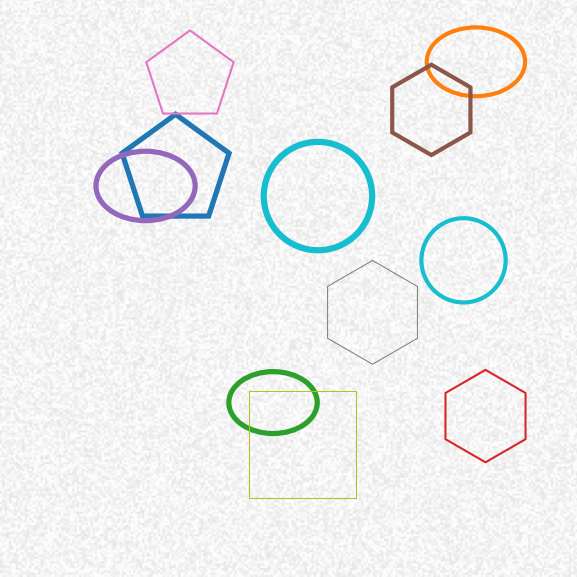[{"shape": "pentagon", "thickness": 2.5, "radius": 0.49, "center": [0.304, 0.704]}, {"shape": "oval", "thickness": 2, "radius": 0.43, "center": [0.824, 0.892]}, {"shape": "oval", "thickness": 2.5, "radius": 0.38, "center": [0.473, 0.302]}, {"shape": "hexagon", "thickness": 1, "radius": 0.4, "center": [0.841, 0.279]}, {"shape": "oval", "thickness": 2.5, "radius": 0.43, "center": [0.252, 0.677]}, {"shape": "hexagon", "thickness": 2, "radius": 0.39, "center": [0.747, 0.809]}, {"shape": "pentagon", "thickness": 1, "radius": 0.4, "center": [0.329, 0.867]}, {"shape": "hexagon", "thickness": 0.5, "radius": 0.45, "center": [0.645, 0.458]}, {"shape": "square", "thickness": 0.5, "radius": 0.46, "center": [0.524, 0.229]}, {"shape": "circle", "thickness": 2, "radius": 0.36, "center": [0.803, 0.548]}, {"shape": "circle", "thickness": 3, "radius": 0.47, "center": [0.551, 0.66]}]